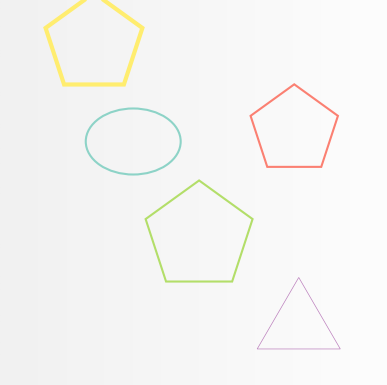[{"shape": "oval", "thickness": 1.5, "radius": 0.61, "center": [0.344, 0.632]}, {"shape": "pentagon", "thickness": 1.5, "radius": 0.59, "center": [0.759, 0.662]}, {"shape": "pentagon", "thickness": 1.5, "radius": 0.73, "center": [0.514, 0.386]}, {"shape": "triangle", "thickness": 0.5, "radius": 0.62, "center": [0.771, 0.156]}, {"shape": "pentagon", "thickness": 3, "radius": 0.66, "center": [0.243, 0.887]}]